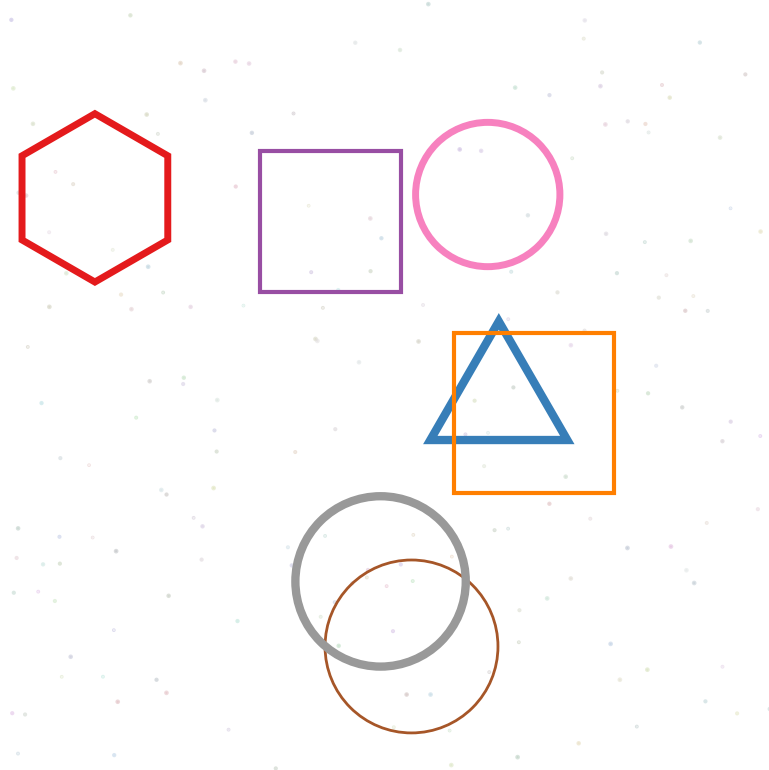[{"shape": "hexagon", "thickness": 2.5, "radius": 0.55, "center": [0.123, 0.743]}, {"shape": "triangle", "thickness": 3, "radius": 0.51, "center": [0.648, 0.48]}, {"shape": "square", "thickness": 1.5, "radius": 0.46, "center": [0.429, 0.713]}, {"shape": "square", "thickness": 1.5, "radius": 0.52, "center": [0.693, 0.463]}, {"shape": "circle", "thickness": 1, "radius": 0.56, "center": [0.534, 0.16]}, {"shape": "circle", "thickness": 2.5, "radius": 0.47, "center": [0.633, 0.747]}, {"shape": "circle", "thickness": 3, "radius": 0.55, "center": [0.494, 0.245]}]